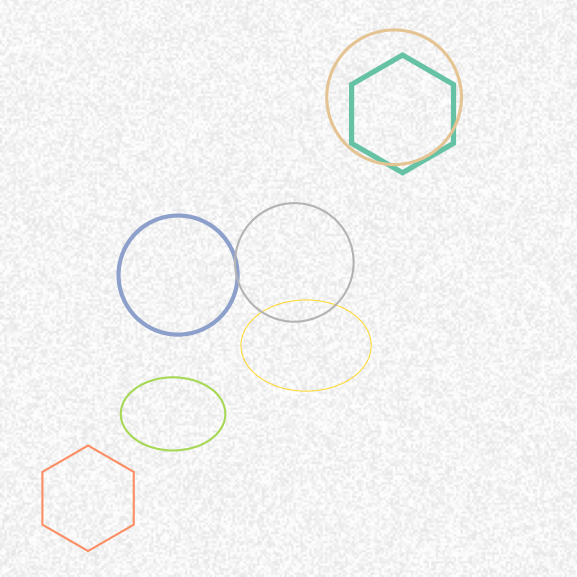[{"shape": "hexagon", "thickness": 2.5, "radius": 0.51, "center": [0.697, 0.802]}, {"shape": "hexagon", "thickness": 1, "radius": 0.46, "center": [0.153, 0.136]}, {"shape": "circle", "thickness": 2, "radius": 0.52, "center": [0.308, 0.523]}, {"shape": "oval", "thickness": 1, "radius": 0.45, "center": [0.3, 0.282]}, {"shape": "oval", "thickness": 0.5, "radius": 0.56, "center": [0.53, 0.401]}, {"shape": "circle", "thickness": 1.5, "radius": 0.58, "center": [0.682, 0.831]}, {"shape": "circle", "thickness": 1, "radius": 0.51, "center": [0.51, 0.545]}]